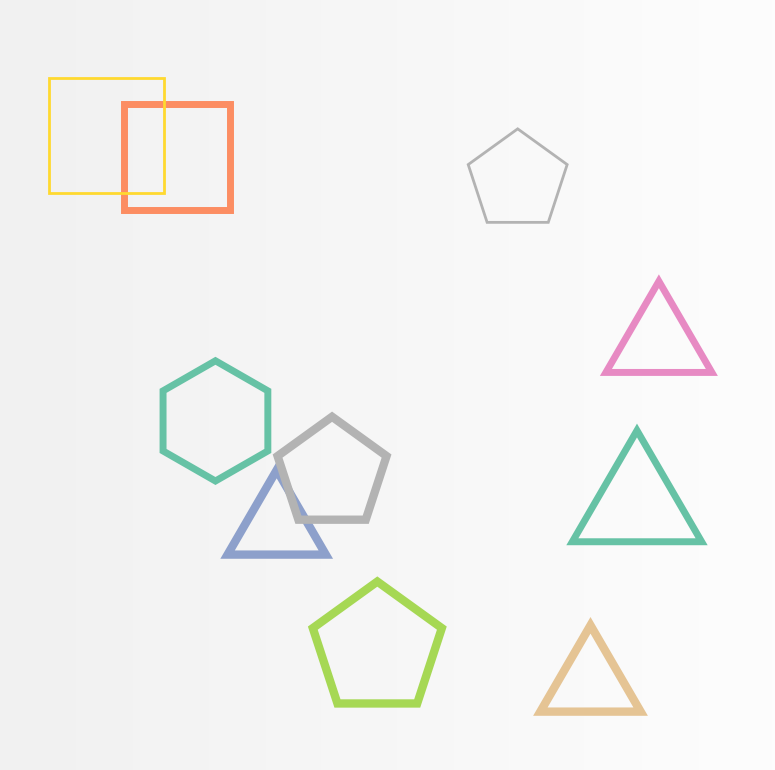[{"shape": "hexagon", "thickness": 2.5, "radius": 0.39, "center": [0.278, 0.453]}, {"shape": "triangle", "thickness": 2.5, "radius": 0.48, "center": [0.822, 0.345]}, {"shape": "square", "thickness": 2.5, "radius": 0.34, "center": [0.228, 0.796]}, {"shape": "triangle", "thickness": 3, "radius": 0.37, "center": [0.357, 0.316]}, {"shape": "triangle", "thickness": 2.5, "radius": 0.39, "center": [0.85, 0.556]}, {"shape": "pentagon", "thickness": 3, "radius": 0.44, "center": [0.487, 0.157]}, {"shape": "square", "thickness": 1, "radius": 0.37, "center": [0.137, 0.824]}, {"shape": "triangle", "thickness": 3, "radius": 0.37, "center": [0.762, 0.113]}, {"shape": "pentagon", "thickness": 1, "radius": 0.34, "center": [0.668, 0.766]}, {"shape": "pentagon", "thickness": 3, "radius": 0.37, "center": [0.428, 0.385]}]